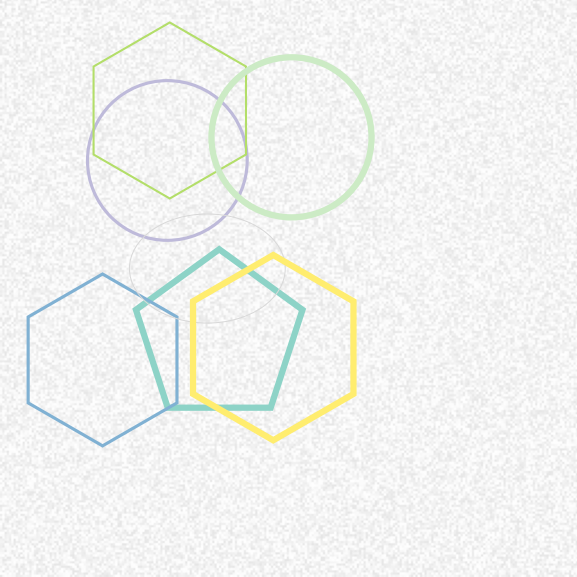[{"shape": "pentagon", "thickness": 3, "radius": 0.76, "center": [0.38, 0.416]}, {"shape": "circle", "thickness": 1.5, "radius": 0.69, "center": [0.29, 0.721]}, {"shape": "hexagon", "thickness": 1.5, "radius": 0.74, "center": [0.178, 0.376]}, {"shape": "hexagon", "thickness": 1, "radius": 0.76, "center": [0.294, 0.808]}, {"shape": "oval", "thickness": 0.5, "radius": 0.67, "center": [0.359, 0.534]}, {"shape": "circle", "thickness": 3, "radius": 0.69, "center": [0.505, 0.761]}, {"shape": "hexagon", "thickness": 3, "radius": 0.8, "center": [0.473, 0.397]}]